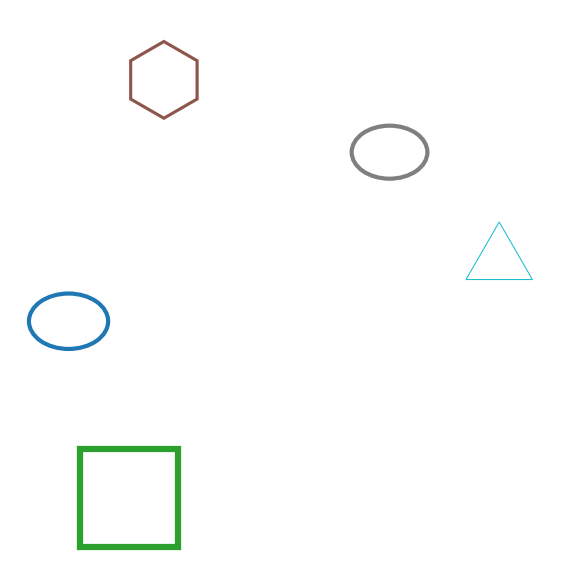[{"shape": "oval", "thickness": 2, "radius": 0.34, "center": [0.119, 0.443]}, {"shape": "square", "thickness": 3, "radius": 0.43, "center": [0.224, 0.137]}, {"shape": "hexagon", "thickness": 1.5, "radius": 0.33, "center": [0.284, 0.861]}, {"shape": "oval", "thickness": 2, "radius": 0.33, "center": [0.675, 0.736]}, {"shape": "triangle", "thickness": 0.5, "radius": 0.33, "center": [0.864, 0.548]}]